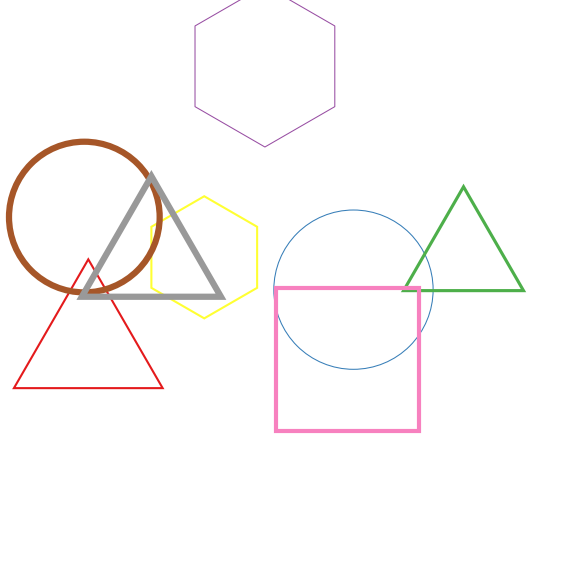[{"shape": "triangle", "thickness": 1, "radius": 0.74, "center": [0.153, 0.401]}, {"shape": "circle", "thickness": 0.5, "radius": 0.69, "center": [0.612, 0.498]}, {"shape": "triangle", "thickness": 1.5, "radius": 0.6, "center": [0.803, 0.556]}, {"shape": "hexagon", "thickness": 0.5, "radius": 0.7, "center": [0.459, 0.884]}, {"shape": "hexagon", "thickness": 1, "radius": 0.53, "center": [0.354, 0.554]}, {"shape": "circle", "thickness": 3, "radius": 0.65, "center": [0.146, 0.623]}, {"shape": "square", "thickness": 2, "radius": 0.62, "center": [0.602, 0.377]}, {"shape": "triangle", "thickness": 3, "radius": 0.7, "center": [0.262, 0.555]}]